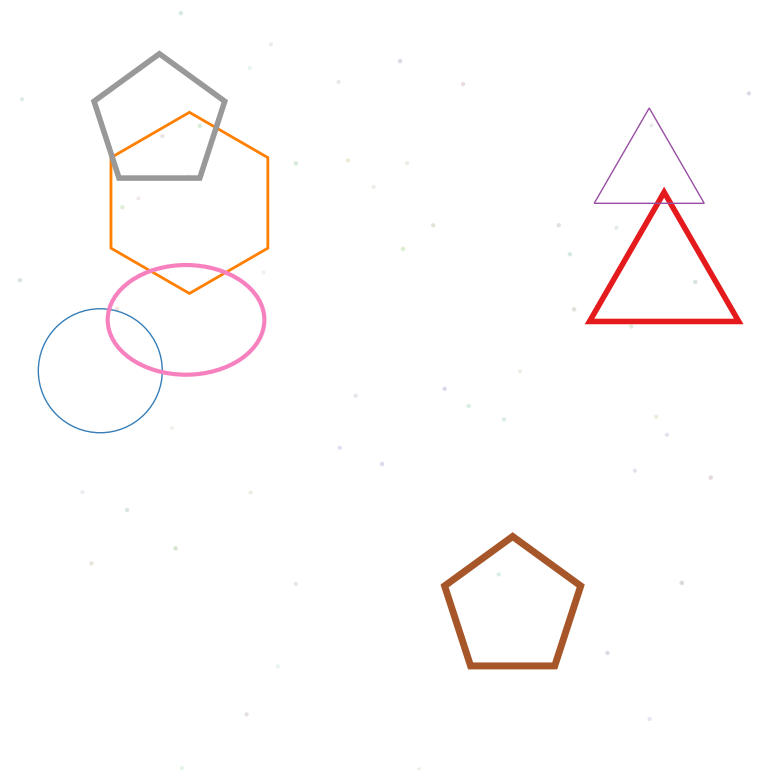[{"shape": "triangle", "thickness": 2, "radius": 0.56, "center": [0.862, 0.638]}, {"shape": "circle", "thickness": 0.5, "radius": 0.4, "center": [0.13, 0.519]}, {"shape": "triangle", "thickness": 0.5, "radius": 0.41, "center": [0.843, 0.777]}, {"shape": "hexagon", "thickness": 1, "radius": 0.59, "center": [0.246, 0.737]}, {"shape": "pentagon", "thickness": 2.5, "radius": 0.46, "center": [0.666, 0.21]}, {"shape": "oval", "thickness": 1.5, "radius": 0.51, "center": [0.242, 0.585]}, {"shape": "pentagon", "thickness": 2, "radius": 0.45, "center": [0.207, 0.841]}]